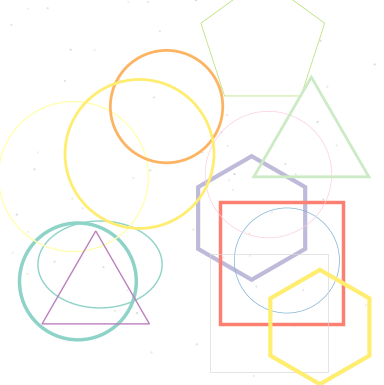[{"shape": "oval", "thickness": 1, "radius": 0.81, "center": [0.26, 0.313]}, {"shape": "circle", "thickness": 2.5, "radius": 0.76, "center": [0.202, 0.269]}, {"shape": "circle", "thickness": 1, "radius": 0.97, "center": [0.191, 0.541]}, {"shape": "hexagon", "thickness": 3, "radius": 0.8, "center": [0.654, 0.434]}, {"shape": "square", "thickness": 2.5, "radius": 0.79, "center": [0.731, 0.316]}, {"shape": "circle", "thickness": 0.5, "radius": 0.68, "center": [0.745, 0.323]}, {"shape": "circle", "thickness": 2, "radius": 0.73, "center": [0.433, 0.723]}, {"shape": "pentagon", "thickness": 0.5, "radius": 0.84, "center": [0.683, 0.887]}, {"shape": "circle", "thickness": 0.5, "radius": 0.82, "center": [0.697, 0.547]}, {"shape": "square", "thickness": 0.5, "radius": 0.77, "center": [0.699, 0.188]}, {"shape": "triangle", "thickness": 1, "radius": 0.8, "center": [0.249, 0.239]}, {"shape": "triangle", "thickness": 2, "radius": 0.86, "center": [0.809, 0.627]}, {"shape": "hexagon", "thickness": 3, "radius": 0.74, "center": [0.831, 0.151]}, {"shape": "circle", "thickness": 2, "radius": 0.97, "center": [0.362, 0.6]}]